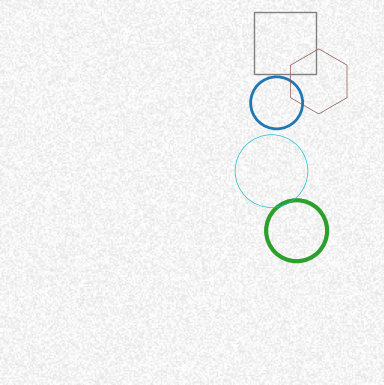[{"shape": "circle", "thickness": 2, "radius": 0.34, "center": [0.719, 0.733]}, {"shape": "circle", "thickness": 3, "radius": 0.4, "center": [0.77, 0.401]}, {"shape": "hexagon", "thickness": 0.5, "radius": 0.42, "center": [0.828, 0.789]}, {"shape": "square", "thickness": 1, "radius": 0.41, "center": [0.741, 0.888]}, {"shape": "circle", "thickness": 0.5, "radius": 0.47, "center": [0.705, 0.556]}]